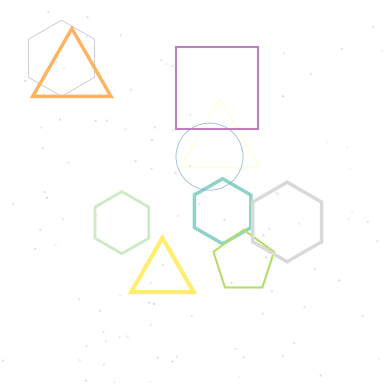[{"shape": "hexagon", "thickness": 2.5, "radius": 0.42, "center": [0.578, 0.451]}, {"shape": "triangle", "thickness": 0.5, "radius": 0.59, "center": [0.571, 0.625]}, {"shape": "hexagon", "thickness": 0.5, "radius": 0.49, "center": [0.16, 0.849]}, {"shape": "circle", "thickness": 0.5, "radius": 0.44, "center": [0.544, 0.593]}, {"shape": "triangle", "thickness": 2.5, "radius": 0.59, "center": [0.187, 0.808]}, {"shape": "pentagon", "thickness": 1.5, "radius": 0.41, "center": [0.633, 0.32]}, {"shape": "hexagon", "thickness": 2.5, "radius": 0.52, "center": [0.746, 0.424]}, {"shape": "square", "thickness": 1.5, "radius": 0.53, "center": [0.563, 0.771]}, {"shape": "hexagon", "thickness": 2, "radius": 0.4, "center": [0.317, 0.422]}, {"shape": "triangle", "thickness": 3, "radius": 0.47, "center": [0.422, 0.288]}]